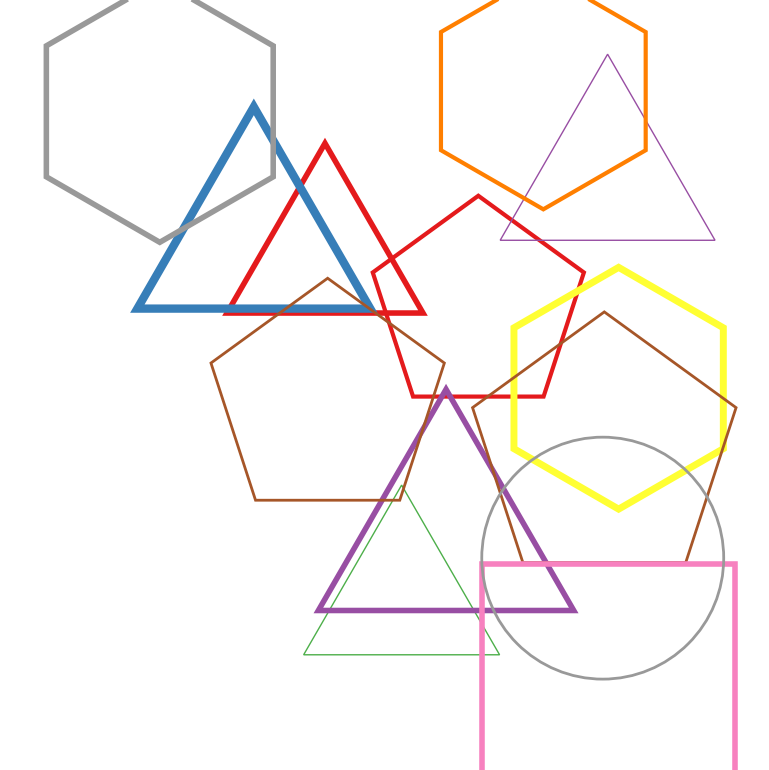[{"shape": "triangle", "thickness": 2, "radius": 0.73, "center": [0.422, 0.667]}, {"shape": "pentagon", "thickness": 1.5, "radius": 0.72, "center": [0.621, 0.602]}, {"shape": "triangle", "thickness": 3, "radius": 0.87, "center": [0.33, 0.687]}, {"shape": "triangle", "thickness": 0.5, "radius": 0.73, "center": [0.522, 0.223]}, {"shape": "triangle", "thickness": 0.5, "radius": 0.81, "center": [0.789, 0.769]}, {"shape": "triangle", "thickness": 2, "radius": 0.96, "center": [0.579, 0.303]}, {"shape": "hexagon", "thickness": 1.5, "radius": 0.77, "center": [0.706, 0.882]}, {"shape": "hexagon", "thickness": 2.5, "radius": 0.78, "center": [0.803, 0.496]}, {"shape": "pentagon", "thickness": 1, "radius": 0.8, "center": [0.426, 0.479]}, {"shape": "pentagon", "thickness": 1, "radius": 0.9, "center": [0.785, 0.415]}, {"shape": "square", "thickness": 2, "radius": 0.82, "center": [0.79, 0.103]}, {"shape": "circle", "thickness": 1, "radius": 0.79, "center": [0.783, 0.275]}, {"shape": "hexagon", "thickness": 2, "radius": 0.85, "center": [0.208, 0.855]}]